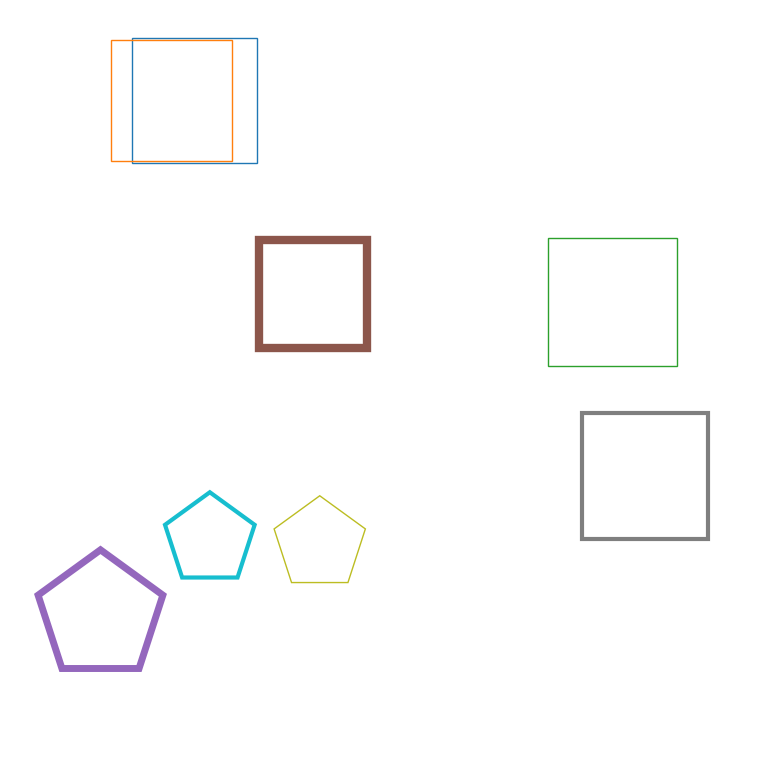[{"shape": "square", "thickness": 0.5, "radius": 0.41, "center": [0.252, 0.87]}, {"shape": "square", "thickness": 0.5, "radius": 0.39, "center": [0.223, 0.869]}, {"shape": "square", "thickness": 0.5, "radius": 0.42, "center": [0.796, 0.608]}, {"shape": "pentagon", "thickness": 2.5, "radius": 0.43, "center": [0.131, 0.201]}, {"shape": "square", "thickness": 3, "radius": 0.35, "center": [0.407, 0.618]}, {"shape": "square", "thickness": 1.5, "radius": 0.41, "center": [0.838, 0.382]}, {"shape": "pentagon", "thickness": 0.5, "radius": 0.31, "center": [0.415, 0.294]}, {"shape": "pentagon", "thickness": 1.5, "radius": 0.31, "center": [0.273, 0.299]}]